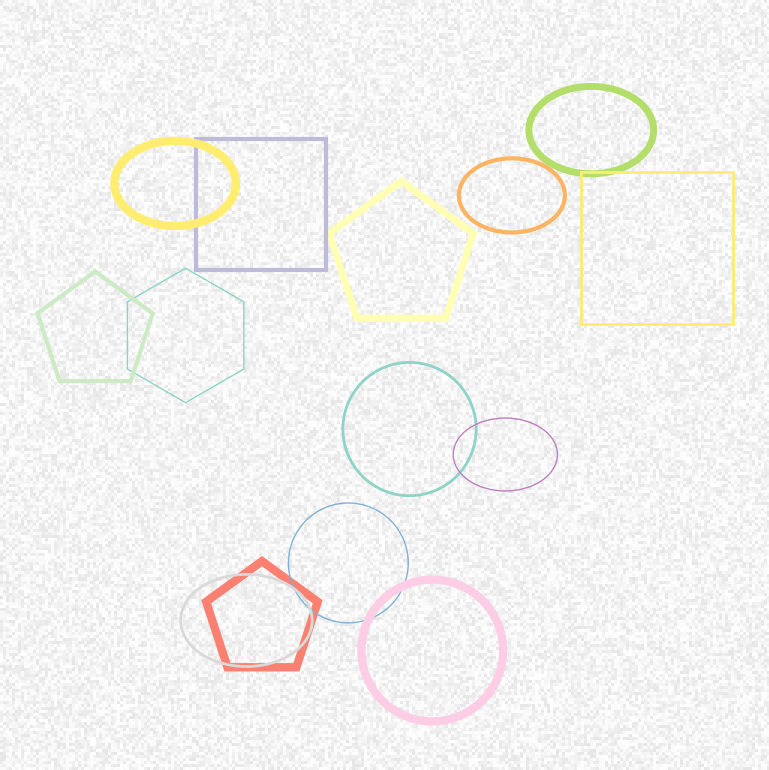[{"shape": "circle", "thickness": 1, "radius": 0.43, "center": [0.532, 0.443]}, {"shape": "hexagon", "thickness": 0.5, "radius": 0.44, "center": [0.241, 0.564]}, {"shape": "pentagon", "thickness": 2.5, "radius": 0.49, "center": [0.521, 0.666]}, {"shape": "square", "thickness": 1.5, "radius": 0.42, "center": [0.339, 0.734]}, {"shape": "pentagon", "thickness": 3, "radius": 0.38, "center": [0.34, 0.195]}, {"shape": "circle", "thickness": 0.5, "radius": 0.39, "center": [0.452, 0.269]}, {"shape": "oval", "thickness": 1.5, "radius": 0.34, "center": [0.665, 0.746]}, {"shape": "oval", "thickness": 2.5, "radius": 0.41, "center": [0.768, 0.831]}, {"shape": "circle", "thickness": 3, "radius": 0.46, "center": [0.561, 0.155]}, {"shape": "oval", "thickness": 1, "radius": 0.43, "center": [0.32, 0.194]}, {"shape": "oval", "thickness": 0.5, "radius": 0.34, "center": [0.656, 0.41]}, {"shape": "pentagon", "thickness": 1.5, "radius": 0.39, "center": [0.124, 0.569]}, {"shape": "square", "thickness": 1, "radius": 0.49, "center": [0.853, 0.678]}, {"shape": "oval", "thickness": 3, "radius": 0.39, "center": [0.227, 0.762]}]